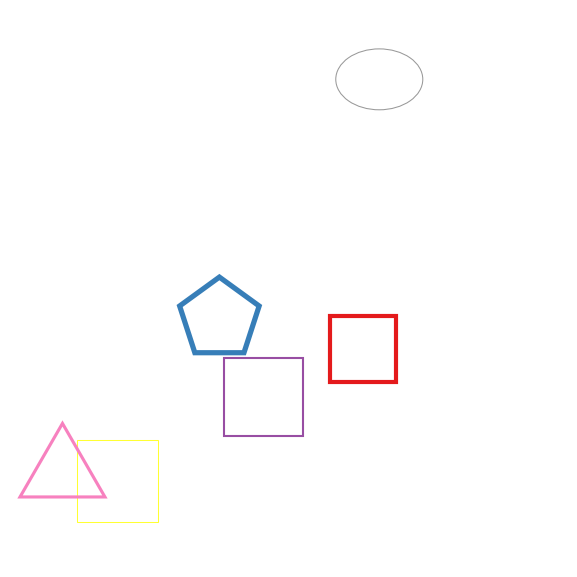[{"shape": "square", "thickness": 2, "radius": 0.29, "center": [0.628, 0.394]}, {"shape": "pentagon", "thickness": 2.5, "radius": 0.36, "center": [0.38, 0.447]}, {"shape": "square", "thickness": 1, "radius": 0.34, "center": [0.457, 0.311]}, {"shape": "square", "thickness": 0.5, "radius": 0.35, "center": [0.203, 0.167]}, {"shape": "triangle", "thickness": 1.5, "radius": 0.42, "center": [0.108, 0.181]}, {"shape": "oval", "thickness": 0.5, "radius": 0.38, "center": [0.657, 0.862]}]